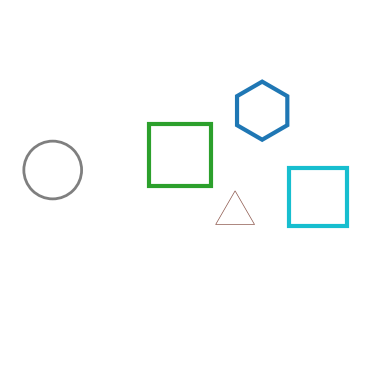[{"shape": "hexagon", "thickness": 3, "radius": 0.38, "center": [0.681, 0.713]}, {"shape": "square", "thickness": 3, "radius": 0.4, "center": [0.468, 0.597]}, {"shape": "triangle", "thickness": 0.5, "radius": 0.29, "center": [0.611, 0.446]}, {"shape": "circle", "thickness": 2, "radius": 0.37, "center": [0.137, 0.558]}, {"shape": "square", "thickness": 3, "radius": 0.38, "center": [0.826, 0.489]}]